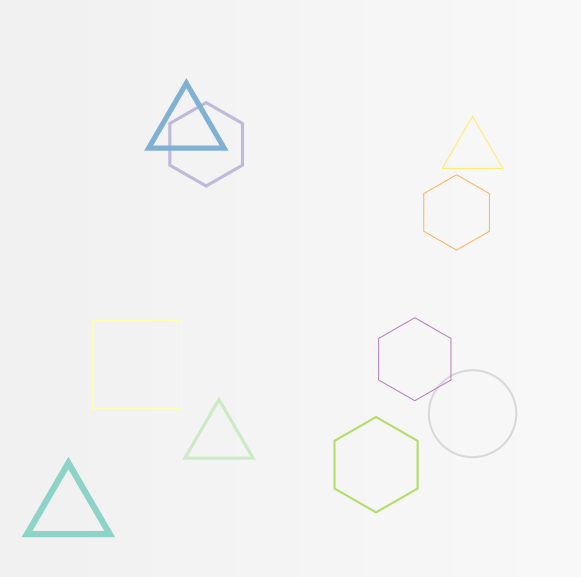[{"shape": "triangle", "thickness": 3, "radius": 0.41, "center": [0.118, 0.115]}, {"shape": "square", "thickness": 0.5, "radius": 0.38, "center": [0.235, 0.368]}, {"shape": "hexagon", "thickness": 1.5, "radius": 0.36, "center": [0.355, 0.749]}, {"shape": "triangle", "thickness": 2.5, "radius": 0.37, "center": [0.321, 0.78]}, {"shape": "hexagon", "thickness": 0.5, "radius": 0.33, "center": [0.786, 0.631]}, {"shape": "hexagon", "thickness": 1, "radius": 0.41, "center": [0.647, 0.194]}, {"shape": "circle", "thickness": 1, "radius": 0.38, "center": [0.813, 0.283]}, {"shape": "hexagon", "thickness": 0.5, "radius": 0.36, "center": [0.714, 0.377]}, {"shape": "triangle", "thickness": 1.5, "radius": 0.34, "center": [0.377, 0.24]}, {"shape": "triangle", "thickness": 0.5, "radius": 0.3, "center": [0.813, 0.738]}]